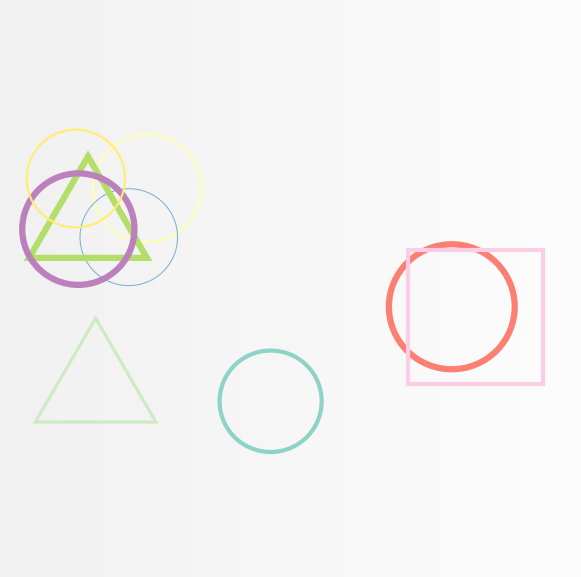[{"shape": "circle", "thickness": 2, "radius": 0.44, "center": [0.466, 0.304]}, {"shape": "circle", "thickness": 1, "radius": 0.47, "center": [0.253, 0.673]}, {"shape": "circle", "thickness": 3, "radius": 0.54, "center": [0.777, 0.468]}, {"shape": "circle", "thickness": 0.5, "radius": 0.42, "center": [0.222, 0.588]}, {"shape": "triangle", "thickness": 3, "radius": 0.59, "center": [0.151, 0.611]}, {"shape": "square", "thickness": 2, "radius": 0.58, "center": [0.818, 0.45]}, {"shape": "circle", "thickness": 3, "radius": 0.48, "center": [0.135, 0.602]}, {"shape": "triangle", "thickness": 1.5, "radius": 0.6, "center": [0.165, 0.328]}, {"shape": "circle", "thickness": 1, "radius": 0.42, "center": [0.131, 0.69]}]